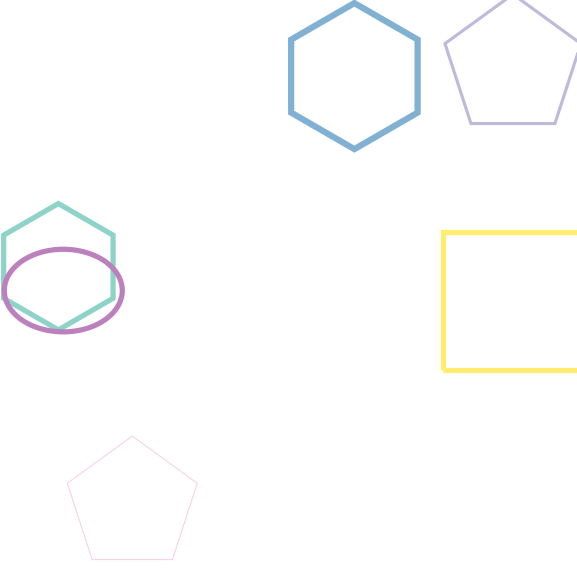[{"shape": "hexagon", "thickness": 2.5, "radius": 0.55, "center": [0.101, 0.537]}, {"shape": "pentagon", "thickness": 1.5, "radius": 0.62, "center": [0.888, 0.885]}, {"shape": "hexagon", "thickness": 3, "radius": 0.63, "center": [0.614, 0.867]}, {"shape": "pentagon", "thickness": 0.5, "radius": 0.59, "center": [0.229, 0.126]}, {"shape": "oval", "thickness": 2.5, "radius": 0.51, "center": [0.11, 0.496]}, {"shape": "square", "thickness": 2.5, "radius": 0.6, "center": [0.886, 0.478]}]